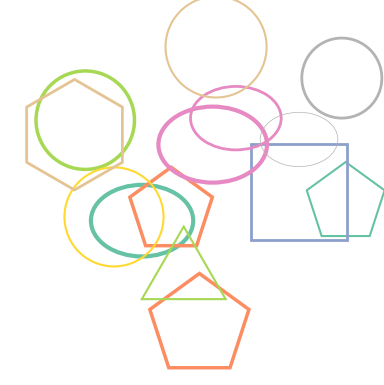[{"shape": "oval", "thickness": 3, "radius": 0.66, "center": [0.369, 0.427]}, {"shape": "pentagon", "thickness": 1.5, "radius": 0.53, "center": [0.898, 0.473]}, {"shape": "pentagon", "thickness": 2.5, "radius": 0.68, "center": [0.518, 0.154]}, {"shape": "pentagon", "thickness": 2.5, "radius": 0.56, "center": [0.444, 0.453]}, {"shape": "square", "thickness": 2, "radius": 0.62, "center": [0.777, 0.501]}, {"shape": "oval", "thickness": 2, "radius": 0.59, "center": [0.613, 0.693]}, {"shape": "oval", "thickness": 3, "radius": 0.7, "center": [0.552, 0.624]}, {"shape": "triangle", "thickness": 1.5, "radius": 0.63, "center": [0.477, 0.286]}, {"shape": "circle", "thickness": 2.5, "radius": 0.64, "center": [0.221, 0.688]}, {"shape": "circle", "thickness": 1.5, "radius": 0.64, "center": [0.296, 0.437]}, {"shape": "circle", "thickness": 1.5, "radius": 0.66, "center": [0.561, 0.878]}, {"shape": "hexagon", "thickness": 2, "radius": 0.72, "center": [0.194, 0.65]}, {"shape": "oval", "thickness": 0.5, "radius": 0.5, "center": [0.777, 0.638]}, {"shape": "circle", "thickness": 2, "radius": 0.52, "center": [0.888, 0.797]}]